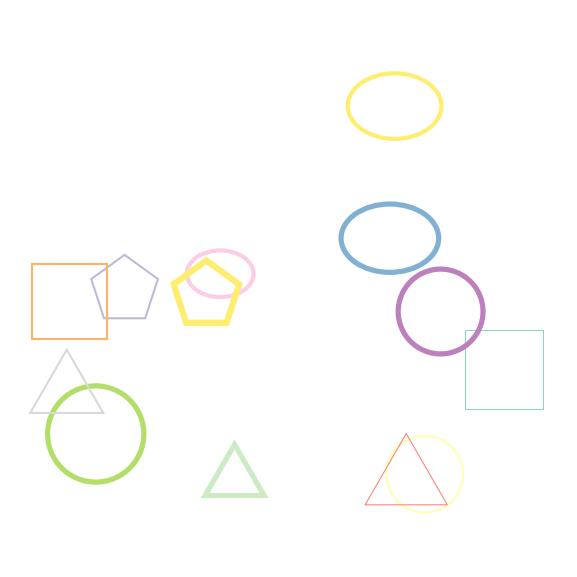[{"shape": "square", "thickness": 0.5, "radius": 0.34, "center": [0.873, 0.36]}, {"shape": "circle", "thickness": 1, "radius": 0.33, "center": [0.735, 0.178]}, {"shape": "pentagon", "thickness": 1, "radius": 0.3, "center": [0.216, 0.497]}, {"shape": "triangle", "thickness": 0.5, "radius": 0.41, "center": [0.703, 0.166]}, {"shape": "oval", "thickness": 2.5, "radius": 0.42, "center": [0.675, 0.587]}, {"shape": "square", "thickness": 1, "radius": 0.32, "center": [0.121, 0.477]}, {"shape": "circle", "thickness": 2.5, "radius": 0.42, "center": [0.166, 0.248]}, {"shape": "oval", "thickness": 2, "radius": 0.29, "center": [0.381, 0.525]}, {"shape": "triangle", "thickness": 1, "radius": 0.37, "center": [0.116, 0.321]}, {"shape": "circle", "thickness": 2.5, "radius": 0.37, "center": [0.763, 0.46]}, {"shape": "triangle", "thickness": 2.5, "radius": 0.29, "center": [0.406, 0.171]}, {"shape": "pentagon", "thickness": 3, "radius": 0.3, "center": [0.357, 0.488]}, {"shape": "oval", "thickness": 2, "radius": 0.41, "center": [0.683, 0.815]}]